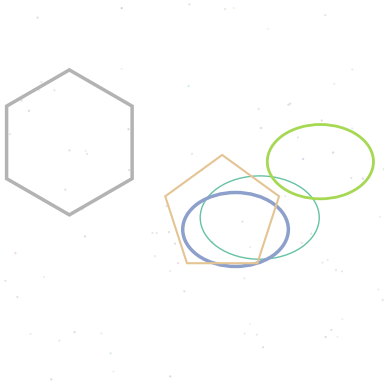[{"shape": "oval", "thickness": 1, "radius": 0.77, "center": [0.675, 0.435]}, {"shape": "oval", "thickness": 2.5, "radius": 0.69, "center": [0.612, 0.404]}, {"shape": "oval", "thickness": 2, "radius": 0.69, "center": [0.832, 0.58]}, {"shape": "pentagon", "thickness": 1.5, "radius": 0.78, "center": [0.577, 0.442]}, {"shape": "hexagon", "thickness": 2.5, "radius": 0.94, "center": [0.18, 0.63]}]